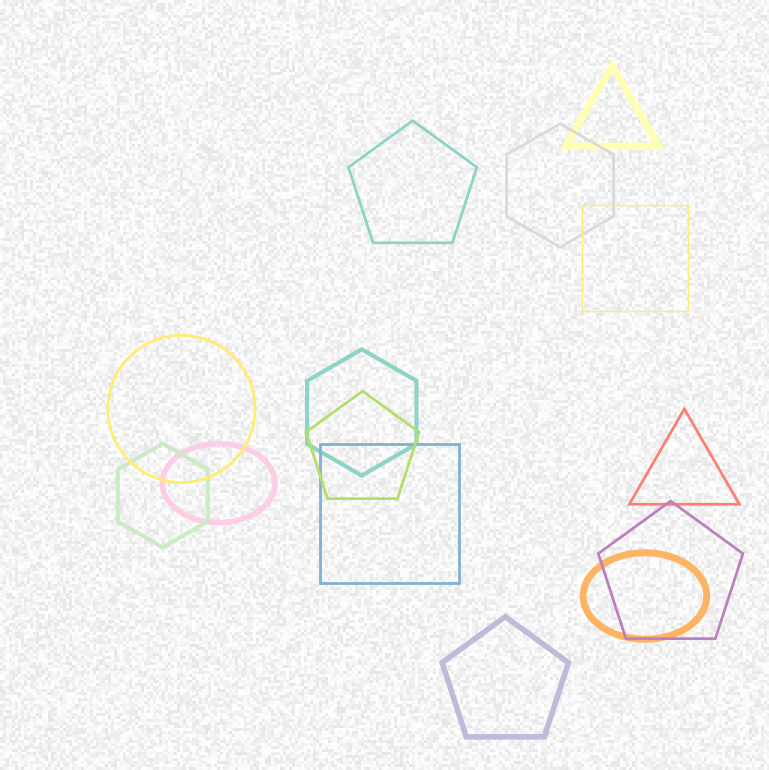[{"shape": "hexagon", "thickness": 1.5, "radius": 0.41, "center": [0.47, 0.464]}, {"shape": "pentagon", "thickness": 1, "radius": 0.44, "center": [0.536, 0.756]}, {"shape": "triangle", "thickness": 2.5, "radius": 0.35, "center": [0.795, 0.845]}, {"shape": "pentagon", "thickness": 2, "radius": 0.43, "center": [0.656, 0.113]}, {"shape": "triangle", "thickness": 1, "radius": 0.41, "center": [0.889, 0.386]}, {"shape": "square", "thickness": 1, "radius": 0.45, "center": [0.505, 0.333]}, {"shape": "oval", "thickness": 2.5, "radius": 0.4, "center": [0.838, 0.226]}, {"shape": "pentagon", "thickness": 1, "radius": 0.39, "center": [0.471, 0.415]}, {"shape": "oval", "thickness": 2, "radius": 0.37, "center": [0.284, 0.373]}, {"shape": "hexagon", "thickness": 1, "radius": 0.4, "center": [0.727, 0.759]}, {"shape": "pentagon", "thickness": 1, "radius": 0.49, "center": [0.871, 0.251]}, {"shape": "hexagon", "thickness": 1.5, "radius": 0.34, "center": [0.211, 0.357]}, {"shape": "circle", "thickness": 1, "radius": 0.48, "center": [0.236, 0.469]}, {"shape": "square", "thickness": 0.5, "radius": 0.34, "center": [0.825, 0.665]}]